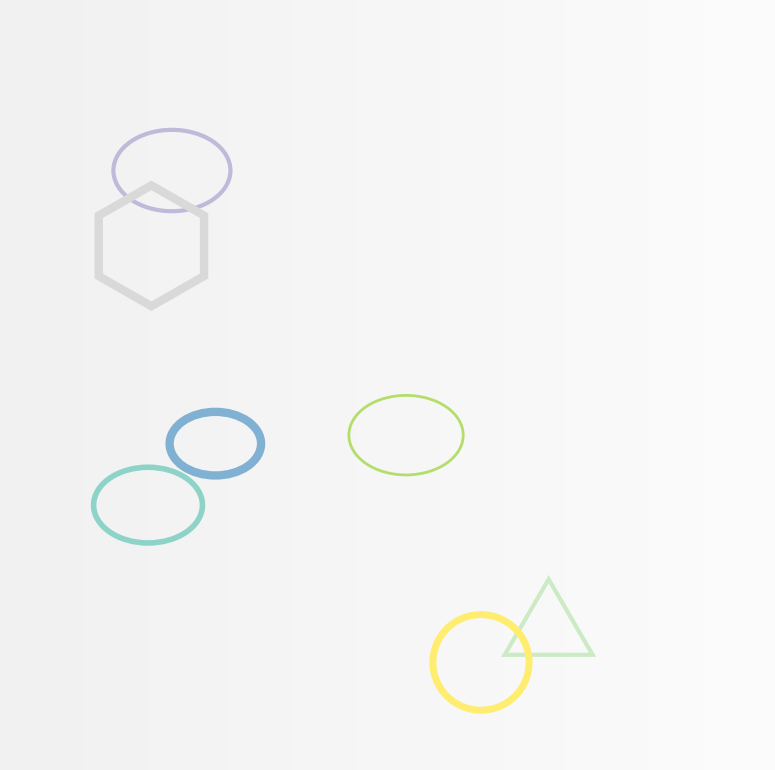[{"shape": "oval", "thickness": 2, "radius": 0.35, "center": [0.191, 0.344]}, {"shape": "oval", "thickness": 1.5, "radius": 0.38, "center": [0.222, 0.779]}, {"shape": "oval", "thickness": 3, "radius": 0.29, "center": [0.278, 0.424]}, {"shape": "oval", "thickness": 1, "radius": 0.37, "center": [0.524, 0.435]}, {"shape": "hexagon", "thickness": 3, "radius": 0.39, "center": [0.195, 0.681]}, {"shape": "triangle", "thickness": 1.5, "radius": 0.33, "center": [0.708, 0.182]}, {"shape": "circle", "thickness": 2.5, "radius": 0.31, "center": [0.621, 0.14]}]